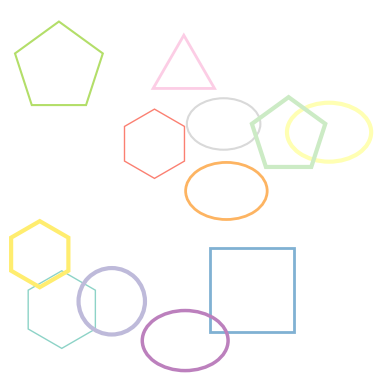[{"shape": "hexagon", "thickness": 1, "radius": 0.5, "center": [0.16, 0.196]}, {"shape": "oval", "thickness": 3, "radius": 0.55, "center": [0.855, 0.657]}, {"shape": "circle", "thickness": 3, "radius": 0.43, "center": [0.29, 0.217]}, {"shape": "hexagon", "thickness": 1, "radius": 0.45, "center": [0.401, 0.627]}, {"shape": "square", "thickness": 2, "radius": 0.55, "center": [0.655, 0.247]}, {"shape": "oval", "thickness": 2, "radius": 0.53, "center": [0.588, 0.504]}, {"shape": "pentagon", "thickness": 1.5, "radius": 0.6, "center": [0.153, 0.824]}, {"shape": "triangle", "thickness": 2, "radius": 0.46, "center": [0.477, 0.816]}, {"shape": "oval", "thickness": 1.5, "radius": 0.48, "center": [0.581, 0.678]}, {"shape": "oval", "thickness": 2.5, "radius": 0.56, "center": [0.481, 0.115]}, {"shape": "pentagon", "thickness": 3, "radius": 0.5, "center": [0.75, 0.647]}, {"shape": "hexagon", "thickness": 3, "radius": 0.43, "center": [0.103, 0.34]}]